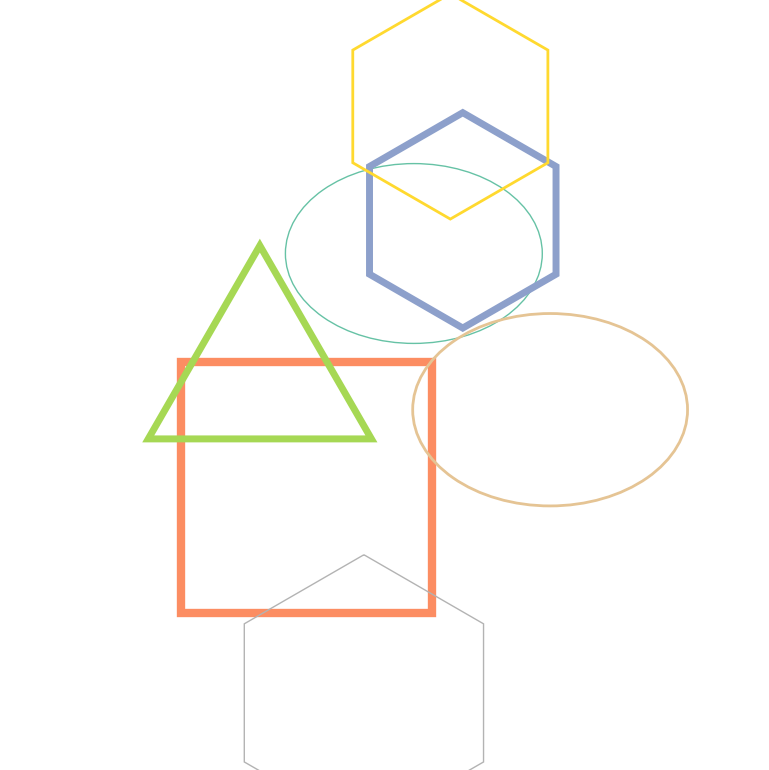[{"shape": "oval", "thickness": 0.5, "radius": 0.83, "center": [0.537, 0.671]}, {"shape": "square", "thickness": 3, "radius": 0.82, "center": [0.398, 0.367]}, {"shape": "hexagon", "thickness": 2.5, "radius": 0.7, "center": [0.601, 0.714]}, {"shape": "triangle", "thickness": 2.5, "radius": 0.84, "center": [0.337, 0.514]}, {"shape": "hexagon", "thickness": 1, "radius": 0.73, "center": [0.585, 0.862]}, {"shape": "oval", "thickness": 1, "radius": 0.89, "center": [0.714, 0.468]}, {"shape": "hexagon", "thickness": 0.5, "radius": 0.9, "center": [0.473, 0.1]}]